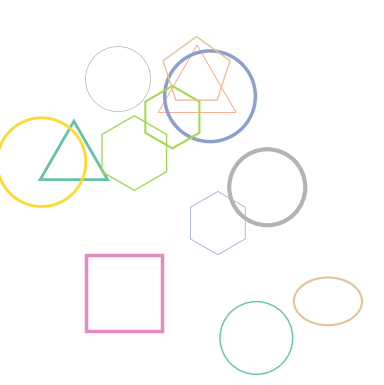[{"shape": "triangle", "thickness": 2, "radius": 0.51, "center": [0.192, 0.584]}, {"shape": "circle", "thickness": 1, "radius": 0.47, "center": [0.666, 0.122]}, {"shape": "triangle", "thickness": 0.5, "radius": 0.58, "center": [0.512, 0.766]}, {"shape": "circle", "thickness": 2.5, "radius": 0.59, "center": [0.546, 0.75]}, {"shape": "hexagon", "thickness": 0.5, "radius": 0.41, "center": [0.566, 0.421]}, {"shape": "square", "thickness": 2.5, "radius": 0.49, "center": [0.322, 0.24]}, {"shape": "hexagon", "thickness": 1.5, "radius": 0.41, "center": [0.448, 0.696]}, {"shape": "hexagon", "thickness": 1, "radius": 0.48, "center": [0.349, 0.602]}, {"shape": "circle", "thickness": 2, "radius": 0.58, "center": [0.108, 0.579]}, {"shape": "oval", "thickness": 1.5, "radius": 0.44, "center": [0.852, 0.217]}, {"shape": "pentagon", "thickness": 1, "radius": 0.46, "center": [0.51, 0.814]}, {"shape": "circle", "thickness": 0.5, "radius": 0.42, "center": [0.307, 0.795]}, {"shape": "circle", "thickness": 3, "radius": 0.49, "center": [0.694, 0.514]}]